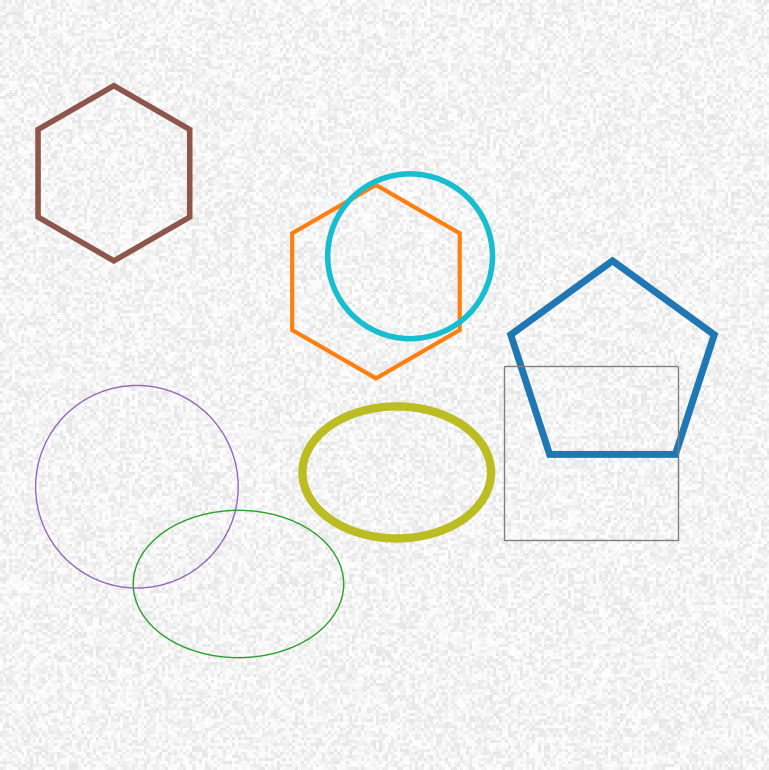[{"shape": "pentagon", "thickness": 2.5, "radius": 0.69, "center": [0.795, 0.522]}, {"shape": "hexagon", "thickness": 1.5, "radius": 0.63, "center": [0.488, 0.634]}, {"shape": "oval", "thickness": 0.5, "radius": 0.68, "center": [0.31, 0.242]}, {"shape": "circle", "thickness": 0.5, "radius": 0.66, "center": [0.178, 0.368]}, {"shape": "hexagon", "thickness": 2, "radius": 0.57, "center": [0.148, 0.775]}, {"shape": "square", "thickness": 0.5, "radius": 0.57, "center": [0.767, 0.411]}, {"shape": "oval", "thickness": 3, "radius": 0.61, "center": [0.515, 0.386]}, {"shape": "circle", "thickness": 2, "radius": 0.54, "center": [0.533, 0.667]}]